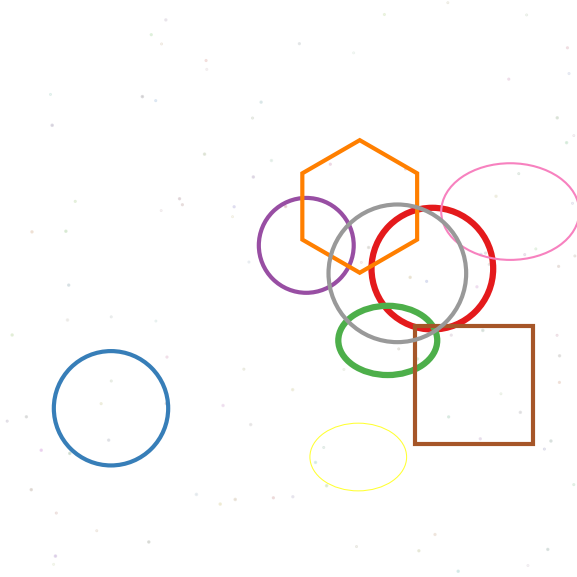[{"shape": "circle", "thickness": 3, "radius": 0.53, "center": [0.749, 0.534]}, {"shape": "circle", "thickness": 2, "radius": 0.5, "center": [0.192, 0.292]}, {"shape": "oval", "thickness": 3, "radius": 0.43, "center": [0.671, 0.41]}, {"shape": "circle", "thickness": 2, "radius": 0.41, "center": [0.53, 0.574]}, {"shape": "hexagon", "thickness": 2, "radius": 0.57, "center": [0.623, 0.642]}, {"shape": "oval", "thickness": 0.5, "radius": 0.42, "center": [0.62, 0.208]}, {"shape": "square", "thickness": 2, "radius": 0.51, "center": [0.82, 0.332]}, {"shape": "oval", "thickness": 1, "radius": 0.6, "center": [0.884, 0.633]}, {"shape": "circle", "thickness": 2, "radius": 0.6, "center": [0.688, 0.526]}]